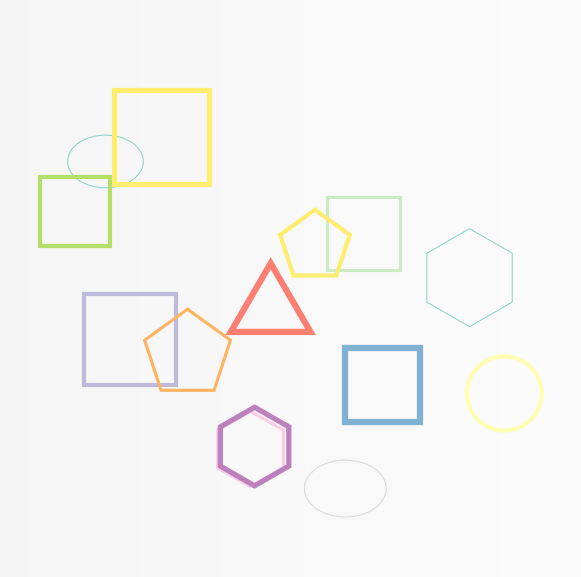[{"shape": "oval", "thickness": 0.5, "radius": 0.33, "center": [0.181, 0.72]}, {"shape": "hexagon", "thickness": 0.5, "radius": 0.42, "center": [0.808, 0.518]}, {"shape": "circle", "thickness": 2, "radius": 0.32, "center": [0.868, 0.318]}, {"shape": "square", "thickness": 2, "radius": 0.39, "center": [0.224, 0.411]}, {"shape": "triangle", "thickness": 3, "radius": 0.4, "center": [0.466, 0.464]}, {"shape": "square", "thickness": 3, "radius": 0.32, "center": [0.658, 0.332]}, {"shape": "pentagon", "thickness": 1.5, "radius": 0.39, "center": [0.323, 0.386]}, {"shape": "square", "thickness": 2, "radius": 0.3, "center": [0.128, 0.633]}, {"shape": "hexagon", "thickness": 1.5, "radius": 0.33, "center": [0.431, 0.222]}, {"shape": "oval", "thickness": 0.5, "radius": 0.35, "center": [0.594, 0.153]}, {"shape": "hexagon", "thickness": 2.5, "radius": 0.34, "center": [0.438, 0.226]}, {"shape": "square", "thickness": 1.5, "radius": 0.31, "center": [0.626, 0.595]}, {"shape": "pentagon", "thickness": 2, "radius": 0.31, "center": [0.542, 0.573]}, {"shape": "square", "thickness": 2.5, "radius": 0.41, "center": [0.277, 0.762]}]